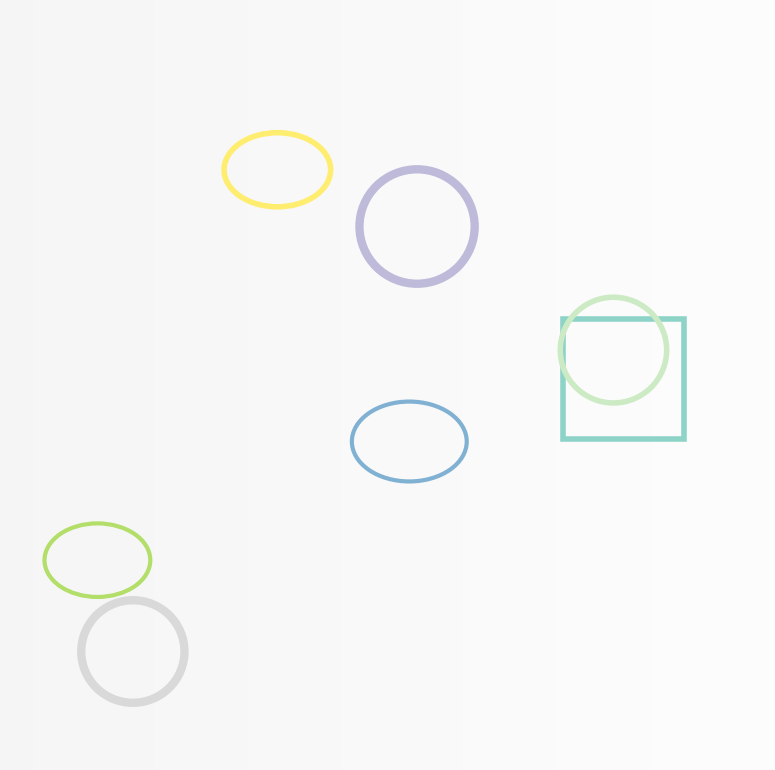[{"shape": "square", "thickness": 2, "radius": 0.39, "center": [0.805, 0.508]}, {"shape": "circle", "thickness": 3, "radius": 0.37, "center": [0.538, 0.706]}, {"shape": "oval", "thickness": 1.5, "radius": 0.37, "center": [0.528, 0.427]}, {"shape": "oval", "thickness": 1.5, "radius": 0.34, "center": [0.126, 0.273]}, {"shape": "circle", "thickness": 3, "radius": 0.33, "center": [0.171, 0.154]}, {"shape": "circle", "thickness": 2, "radius": 0.34, "center": [0.792, 0.545]}, {"shape": "oval", "thickness": 2, "radius": 0.34, "center": [0.358, 0.78]}]